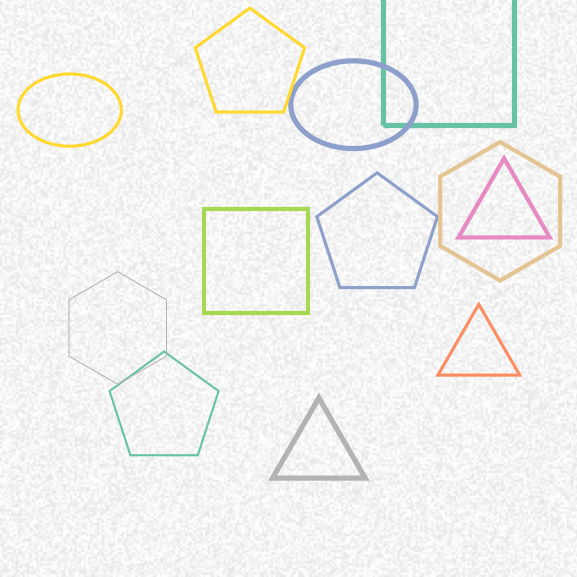[{"shape": "pentagon", "thickness": 1, "radius": 0.5, "center": [0.284, 0.291]}, {"shape": "square", "thickness": 2.5, "radius": 0.56, "center": [0.776, 0.896]}, {"shape": "triangle", "thickness": 1.5, "radius": 0.41, "center": [0.829, 0.39]}, {"shape": "pentagon", "thickness": 1.5, "radius": 0.55, "center": [0.653, 0.59]}, {"shape": "oval", "thickness": 2.5, "radius": 0.54, "center": [0.612, 0.818]}, {"shape": "triangle", "thickness": 2, "radius": 0.46, "center": [0.873, 0.634]}, {"shape": "square", "thickness": 2, "radius": 0.45, "center": [0.443, 0.547]}, {"shape": "pentagon", "thickness": 1.5, "radius": 0.5, "center": [0.433, 0.886]}, {"shape": "oval", "thickness": 1.5, "radius": 0.45, "center": [0.121, 0.809]}, {"shape": "hexagon", "thickness": 2, "radius": 0.6, "center": [0.866, 0.633]}, {"shape": "triangle", "thickness": 2.5, "radius": 0.46, "center": [0.552, 0.218]}, {"shape": "hexagon", "thickness": 0.5, "radius": 0.49, "center": [0.204, 0.431]}]